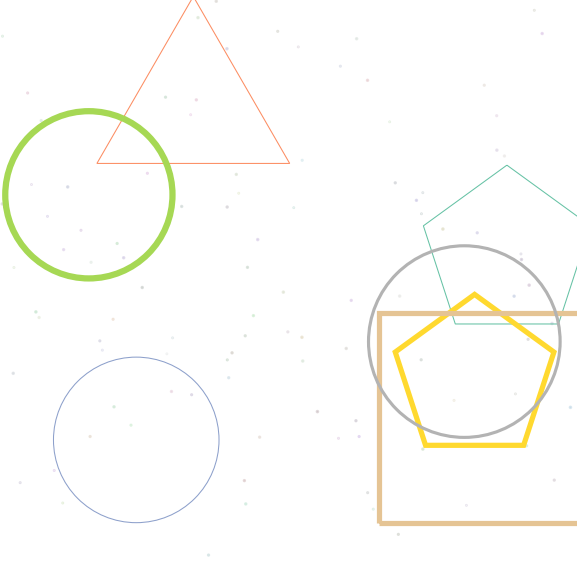[{"shape": "pentagon", "thickness": 0.5, "radius": 0.76, "center": [0.878, 0.561]}, {"shape": "triangle", "thickness": 0.5, "radius": 0.96, "center": [0.335, 0.813]}, {"shape": "circle", "thickness": 0.5, "radius": 0.72, "center": [0.236, 0.237]}, {"shape": "circle", "thickness": 3, "radius": 0.72, "center": [0.154, 0.662]}, {"shape": "pentagon", "thickness": 2.5, "radius": 0.72, "center": [0.822, 0.345]}, {"shape": "square", "thickness": 2.5, "radius": 0.91, "center": [0.838, 0.275]}, {"shape": "circle", "thickness": 1.5, "radius": 0.83, "center": [0.804, 0.408]}]